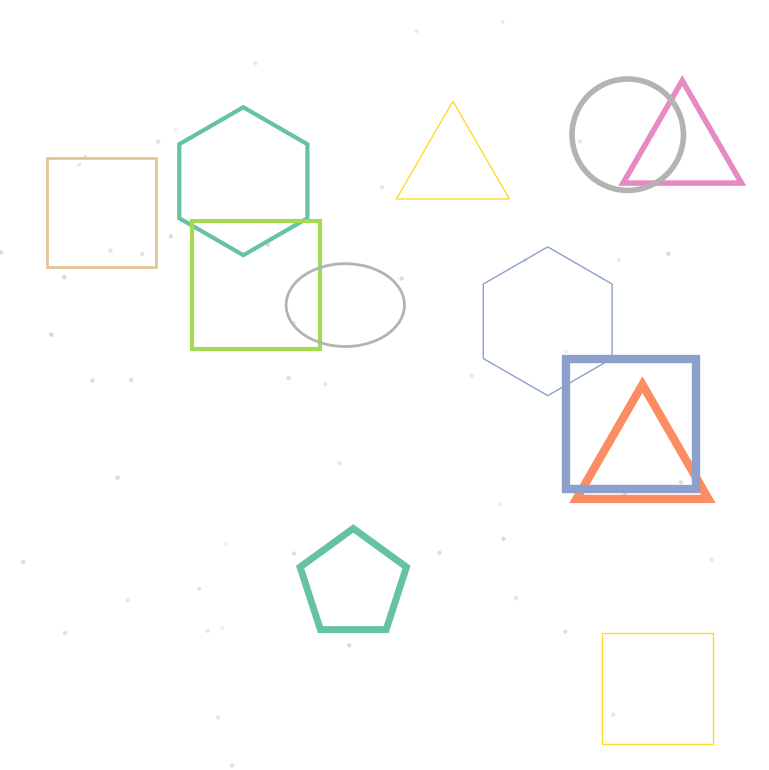[{"shape": "hexagon", "thickness": 1.5, "radius": 0.48, "center": [0.316, 0.765]}, {"shape": "pentagon", "thickness": 2.5, "radius": 0.36, "center": [0.459, 0.241]}, {"shape": "triangle", "thickness": 3, "radius": 0.49, "center": [0.834, 0.402]}, {"shape": "hexagon", "thickness": 0.5, "radius": 0.48, "center": [0.711, 0.583]}, {"shape": "square", "thickness": 3, "radius": 0.42, "center": [0.82, 0.449]}, {"shape": "triangle", "thickness": 2, "radius": 0.44, "center": [0.886, 0.807]}, {"shape": "square", "thickness": 1.5, "radius": 0.42, "center": [0.333, 0.629]}, {"shape": "triangle", "thickness": 0.5, "radius": 0.42, "center": [0.588, 0.784]}, {"shape": "square", "thickness": 0.5, "radius": 0.36, "center": [0.854, 0.106]}, {"shape": "square", "thickness": 1, "radius": 0.35, "center": [0.132, 0.724]}, {"shape": "circle", "thickness": 2, "radius": 0.36, "center": [0.815, 0.825]}, {"shape": "oval", "thickness": 1, "radius": 0.38, "center": [0.448, 0.604]}]